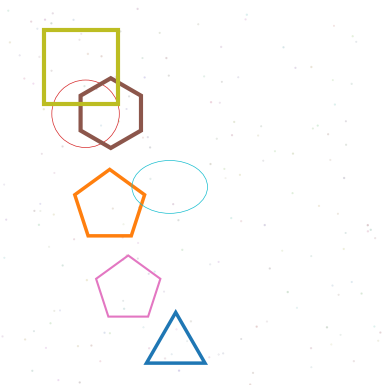[{"shape": "triangle", "thickness": 2.5, "radius": 0.44, "center": [0.456, 0.101]}, {"shape": "pentagon", "thickness": 2.5, "radius": 0.48, "center": [0.285, 0.465]}, {"shape": "circle", "thickness": 0.5, "radius": 0.44, "center": [0.222, 0.704]}, {"shape": "hexagon", "thickness": 3, "radius": 0.45, "center": [0.288, 0.706]}, {"shape": "pentagon", "thickness": 1.5, "radius": 0.44, "center": [0.333, 0.249]}, {"shape": "square", "thickness": 3, "radius": 0.48, "center": [0.21, 0.825]}, {"shape": "oval", "thickness": 0.5, "radius": 0.49, "center": [0.441, 0.515]}]